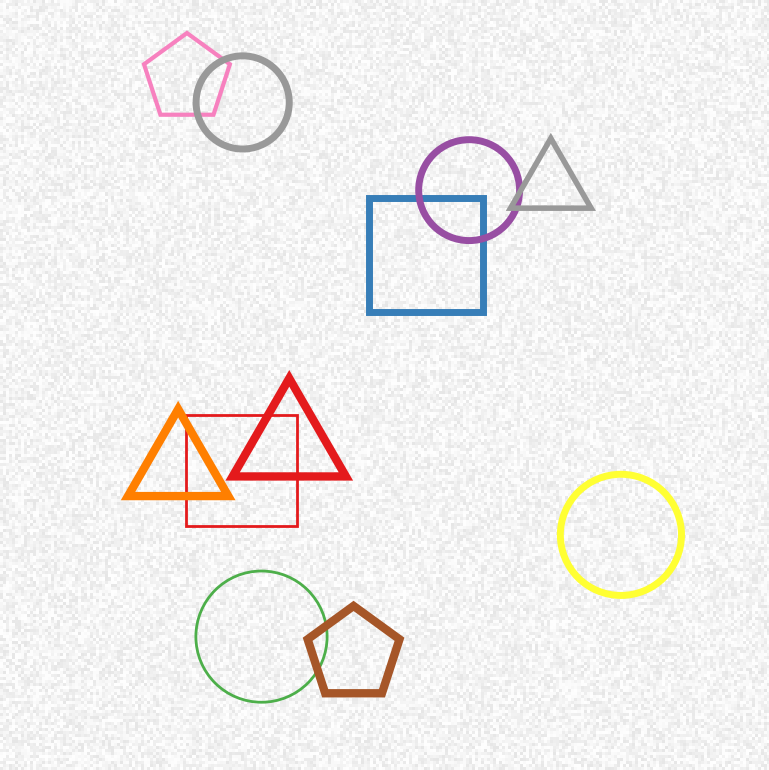[{"shape": "square", "thickness": 1, "radius": 0.36, "center": [0.313, 0.389]}, {"shape": "triangle", "thickness": 3, "radius": 0.42, "center": [0.376, 0.424]}, {"shape": "square", "thickness": 2.5, "radius": 0.37, "center": [0.553, 0.669]}, {"shape": "circle", "thickness": 1, "radius": 0.43, "center": [0.34, 0.173]}, {"shape": "circle", "thickness": 2.5, "radius": 0.33, "center": [0.609, 0.753]}, {"shape": "triangle", "thickness": 3, "radius": 0.38, "center": [0.231, 0.393]}, {"shape": "circle", "thickness": 2.5, "radius": 0.39, "center": [0.806, 0.305]}, {"shape": "pentagon", "thickness": 3, "radius": 0.31, "center": [0.459, 0.15]}, {"shape": "pentagon", "thickness": 1.5, "radius": 0.29, "center": [0.243, 0.898]}, {"shape": "triangle", "thickness": 2, "radius": 0.3, "center": [0.715, 0.76]}, {"shape": "circle", "thickness": 2.5, "radius": 0.3, "center": [0.315, 0.867]}]